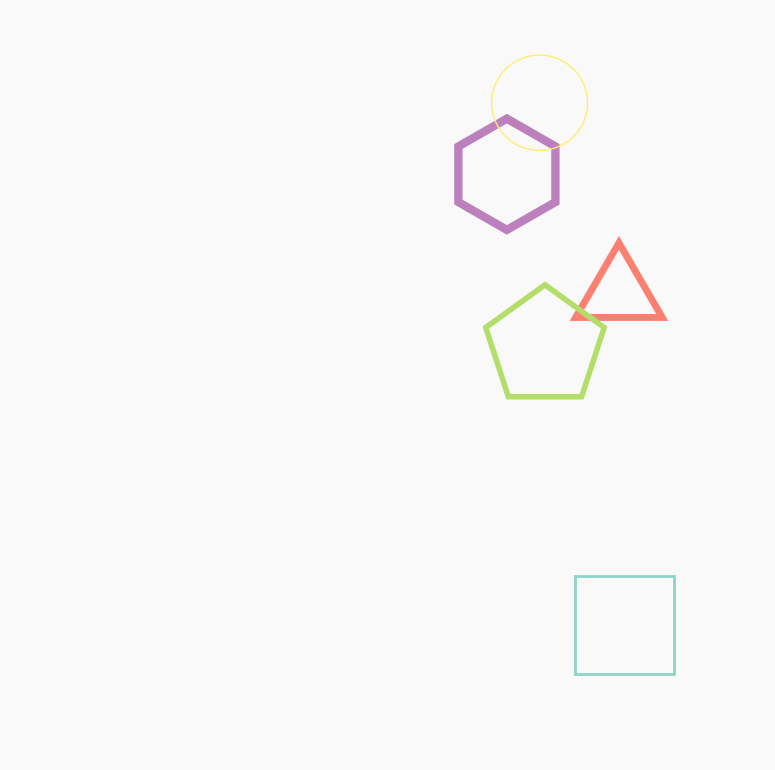[{"shape": "square", "thickness": 1, "radius": 0.32, "center": [0.806, 0.188]}, {"shape": "triangle", "thickness": 2.5, "radius": 0.32, "center": [0.799, 0.62]}, {"shape": "pentagon", "thickness": 2, "radius": 0.4, "center": [0.703, 0.55]}, {"shape": "hexagon", "thickness": 3, "radius": 0.36, "center": [0.654, 0.774]}, {"shape": "circle", "thickness": 0.5, "radius": 0.31, "center": [0.696, 0.867]}]